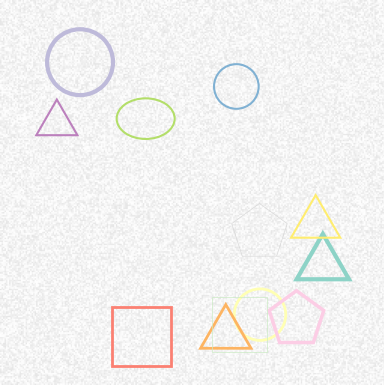[{"shape": "triangle", "thickness": 3, "radius": 0.39, "center": [0.839, 0.314]}, {"shape": "circle", "thickness": 2, "radius": 0.33, "center": [0.675, 0.183]}, {"shape": "circle", "thickness": 3, "radius": 0.43, "center": [0.208, 0.838]}, {"shape": "square", "thickness": 2, "radius": 0.38, "center": [0.367, 0.126]}, {"shape": "circle", "thickness": 1.5, "radius": 0.29, "center": [0.614, 0.775]}, {"shape": "triangle", "thickness": 2, "radius": 0.38, "center": [0.586, 0.133]}, {"shape": "oval", "thickness": 1.5, "radius": 0.38, "center": [0.378, 0.692]}, {"shape": "pentagon", "thickness": 2.5, "radius": 0.37, "center": [0.77, 0.171]}, {"shape": "pentagon", "thickness": 0.5, "radius": 0.38, "center": [0.674, 0.396]}, {"shape": "triangle", "thickness": 1.5, "radius": 0.31, "center": [0.148, 0.68]}, {"shape": "square", "thickness": 0.5, "radius": 0.36, "center": [0.622, 0.157]}, {"shape": "triangle", "thickness": 1.5, "radius": 0.37, "center": [0.82, 0.419]}]